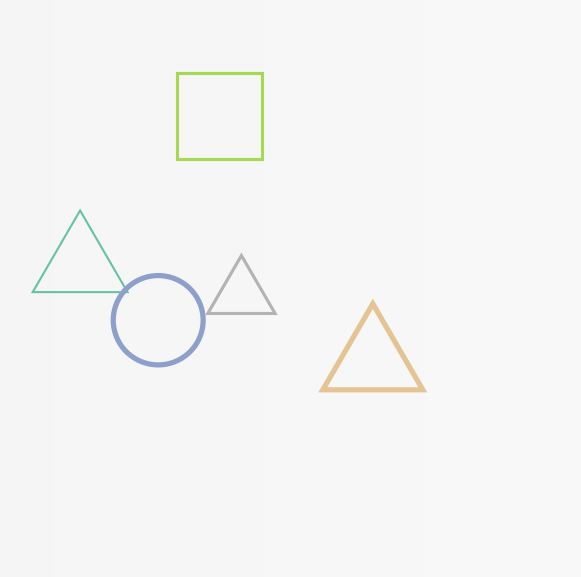[{"shape": "triangle", "thickness": 1, "radius": 0.47, "center": [0.138, 0.54]}, {"shape": "circle", "thickness": 2.5, "radius": 0.39, "center": [0.272, 0.445]}, {"shape": "square", "thickness": 1.5, "radius": 0.37, "center": [0.378, 0.798]}, {"shape": "triangle", "thickness": 2.5, "radius": 0.5, "center": [0.641, 0.374]}, {"shape": "triangle", "thickness": 1.5, "radius": 0.33, "center": [0.415, 0.49]}]